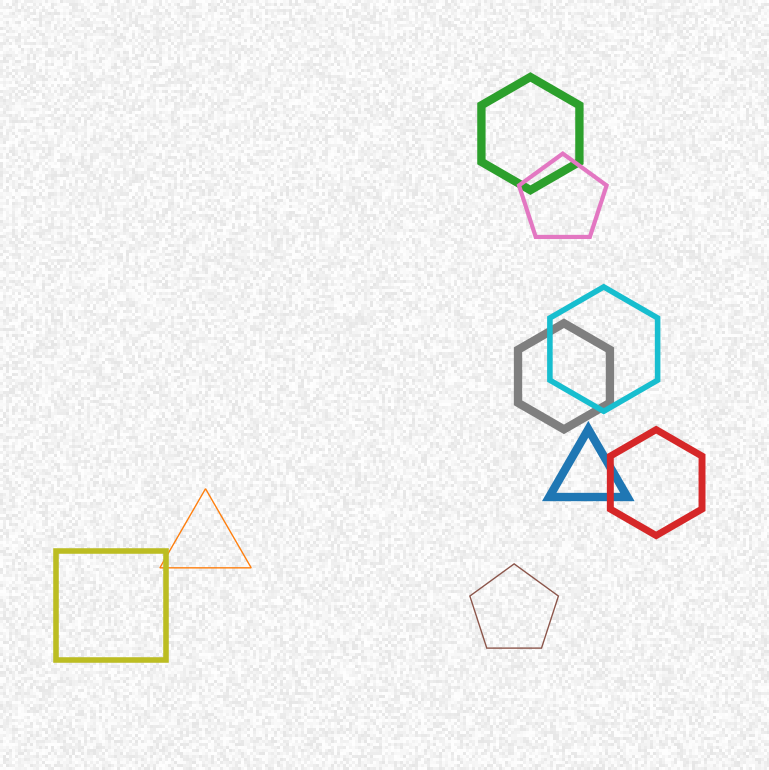[{"shape": "triangle", "thickness": 3, "radius": 0.29, "center": [0.764, 0.384]}, {"shape": "triangle", "thickness": 0.5, "radius": 0.34, "center": [0.267, 0.297]}, {"shape": "hexagon", "thickness": 3, "radius": 0.37, "center": [0.689, 0.827]}, {"shape": "hexagon", "thickness": 2.5, "radius": 0.34, "center": [0.852, 0.373]}, {"shape": "pentagon", "thickness": 0.5, "radius": 0.3, "center": [0.668, 0.207]}, {"shape": "pentagon", "thickness": 1.5, "radius": 0.3, "center": [0.731, 0.741]}, {"shape": "hexagon", "thickness": 3, "radius": 0.34, "center": [0.732, 0.511]}, {"shape": "square", "thickness": 2, "radius": 0.36, "center": [0.145, 0.214]}, {"shape": "hexagon", "thickness": 2, "radius": 0.4, "center": [0.784, 0.547]}]